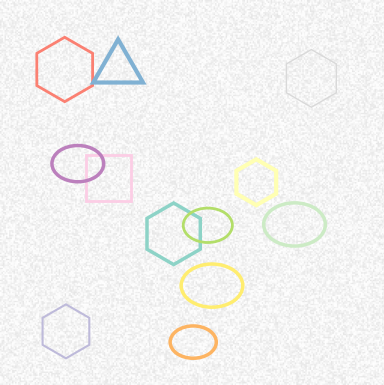[{"shape": "hexagon", "thickness": 2.5, "radius": 0.4, "center": [0.451, 0.393]}, {"shape": "hexagon", "thickness": 3, "radius": 0.3, "center": [0.666, 0.527]}, {"shape": "hexagon", "thickness": 1.5, "radius": 0.35, "center": [0.171, 0.139]}, {"shape": "hexagon", "thickness": 2, "radius": 0.42, "center": [0.168, 0.82]}, {"shape": "triangle", "thickness": 3, "radius": 0.37, "center": [0.307, 0.823]}, {"shape": "oval", "thickness": 2.5, "radius": 0.3, "center": [0.502, 0.111]}, {"shape": "oval", "thickness": 2, "radius": 0.32, "center": [0.54, 0.415]}, {"shape": "square", "thickness": 2, "radius": 0.29, "center": [0.282, 0.538]}, {"shape": "hexagon", "thickness": 1, "radius": 0.37, "center": [0.809, 0.796]}, {"shape": "oval", "thickness": 2.5, "radius": 0.34, "center": [0.202, 0.575]}, {"shape": "oval", "thickness": 2.5, "radius": 0.4, "center": [0.765, 0.417]}, {"shape": "oval", "thickness": 2.5, "radius": 0.4, "center": [0.551, 0.258]}]